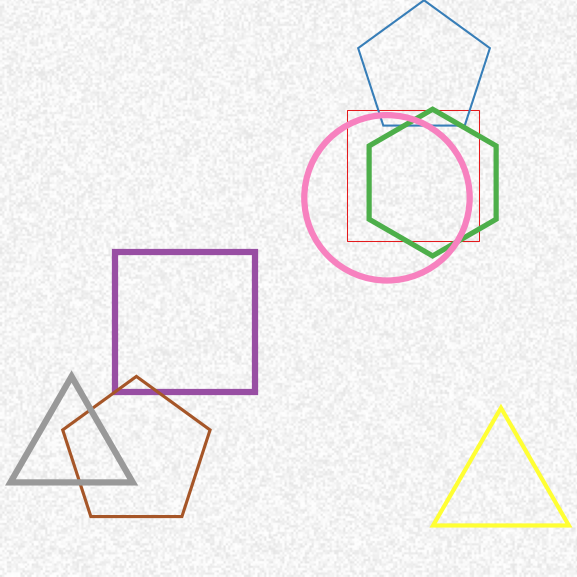[{"shape": "square", "thickness": 0.5, "radius": 0.57, "center": [0.715, 0.695]}, {"shape": "pentagon", "thickness": 1, "radius": 0.6, "center": [0.734, 0.879]}, {"shape": "hexagon", "thickness": 2.5, "radius": 0.63, "center": [0.749, 0.683]}, {"shape": "square", "thickness": 3, "radius": 0.61, "center": [0.321, 0.442]}, {"shape": "triangle", "thickness": 2, "radius": 0.68, "center": [0.867, 0.157]}, {"shape": "pentagon", "thickness": 1.5, "radius": 0.67, "center": [0.236, 0.213]}, {"shape": "circle", "thickness": 3, "radius": 0.72, "center": [0.67, 0.657]}, {"shape": "triangle", "thickness": 3, "radius": 0.61, "center": [0.124, 0.225]}]